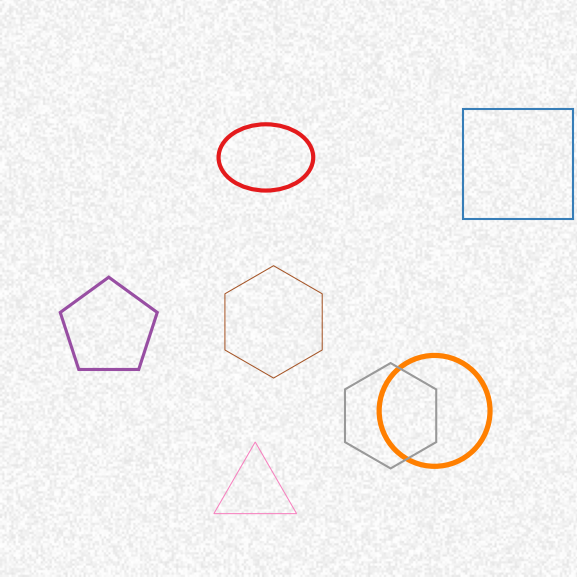[{"shape": "oval", "thickness": 2, "radius": 0.41, "center": [0.46, 0.727]}, {"shape": "square", "thickness": 1, "radius": 0.47, "center": [0.896, 0.715]}, {"shape": "pentagon", "thickness": 1.5, "radius": 0.44, "center": [0.188, 0.431]}, {"shape": "circle", "thickness": 2.5, "radius": 0.48, "center": [0.753, 0.288]}, {"shape": "hexagon", "thickness": 0.5, "radius": 0.49, "center": [0.474, 0.442]}, {"shape": "triangle", "thickness": 0.5, "radius": 0.41, "center": [0.442, 0.151]}, {"shape": "hexagon", "thickness": 1, "radius": 0.46, "center": [0.676, 0.279]}]